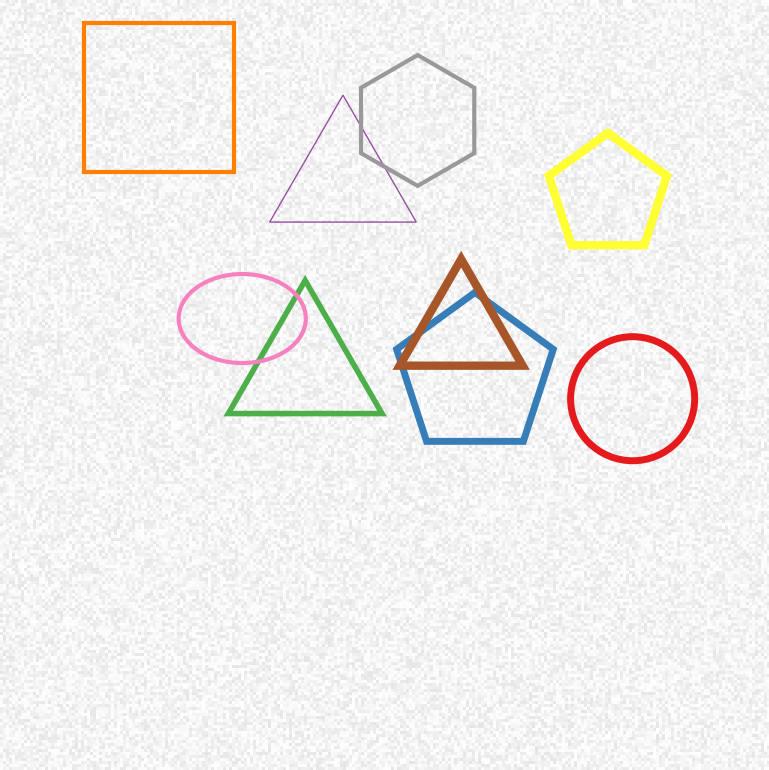[{"shape": "circle", "thickness": 2.5, "radius": 0.4, "center": [0.822, 0.482]}, {"shape": "pentagon", "thickness": 2.5, "radius": 0.53, "center": [0.617, 0.513]}, {"shape": "triangle", "thickness": 2, "radius": 0.58, "center": [0.396, 0.521]}, {"shape": "triangle", "thickness": 0.5, "radius": 0.55, "center": [0.445, 0.767]}, {"shape": "square", "thickness": 1.5, "radius": 0.48, "center": [0.207, 0.873]}, {"shape": "pentagon", "thickness": 3, "radius": 0.4, "center": [0.789, 0.747]}, {"shape": "triangle", "thickness": 3, "radius": 0.46, "center": [0.599, 0.571]}, {"shape": "oval", "thickness": 1.5, "radius": 0.41, "center": [0.315, 0.586]}, {"shape": "hexagon", "thickness": 1.5, "radius": 0.42, "center": [0.542, 0.844]}]